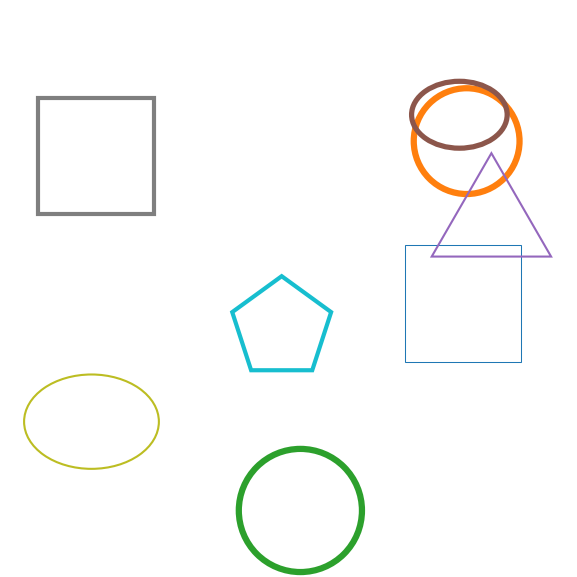[{"shape": "square", "thickness": 0.5, "radius": 0.5, "center": [0.802, 0.474]}, {"shape": "circle", "thickness": 3, "radius": 0.46, "center": [0.808, 0.755]}, {"shape": "circle", "thickness": 3, "radius": 0.53, "center": [0.52, 0.115]}, {"shape": "triangle", "thickness": 1, "radius": 0.6, "center": [0.851, 0.615]}, {"shape": "oval", "thickness": 2.5, "radius": 0.41, "center": [0.795, 0.8]}, {"shape": "square", "thickness": 2, "radius": 0.5, "center": [0.166, 0.729]}, {"shape": "oval", "thickness": 1, "radius": 0.58, "center": [0.158, 0.269]}, {"shape": "pentagon", "thickness": 2, "radius": 0.45, "center": [0.488, 0.431]}]